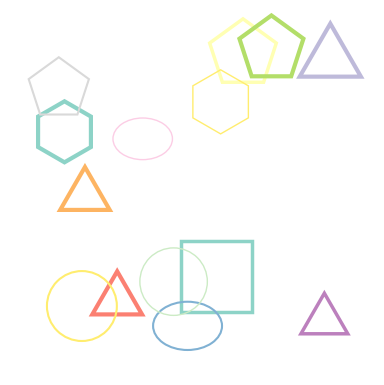[{"shape": "square", "thickness": 2.5, "radius": 0.46, "center": [0.563, 0.281]}, {"shape": "hexagon", "thickness": 3, "radius": 0.4, "center": [0.168, 0.658]}, {"shape": "pentagon", "thickness": 2.5, "radius": 0.46, "center": [0.631, 0.86]}, {"shape": "triangle", "thickness": 3, "radius": 0.46, "center": [0.858, 0.847]}, {"shape": "triangle", "thickness": 3, "radius": 0.37, "center": [0.304, 0.221]}, {"shape": "oval", "thickness": 1.5, "radius": 0.45, "center": [0.487, 0.154]}, {"shape": "triangle", "thickness": 3, "radius": 0.37, "center": [0.221, 0.492]}, {"shape": "pentagon", "thickness": 3, "radius": 0.44, "center": [0.705, 0.872]}, {"shape": "oval", "thickness": 1, "radius": 0.39, "center": [0.371, 0.639]}, {"shape": "pentagon", "thickness": 1.5, "radius": 0.41, "center": [0.153, 0.769]}, {"shape": "triangle", "thickness": 2.5, "radius": 0.35, "center": [0.842, 0.168]}, {"shape": "circle", "thickness": 1, "radius": 0.44, "center": [0.451, 0.268]}, {"shape": "circle", "thickness": 1.5, "radius": 0.45, "center": [0.213, 0.205]}, {"shape": "hexagon", "thickness": 1, "radius": 0.42, "center": [0.573, 0.735]}]